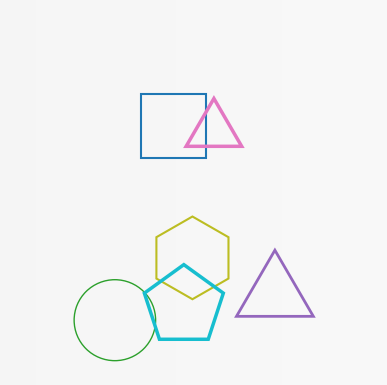[{"shape": "square", "thickness": 1.5, "radius": 0.42, "center": [0.448, 0.672]}, {"shape": "circle", "thickness": 1, "radius": 0.53, "center": [0.296, 0.168]}, {"shape": "triangle", "thickness": 2, "radius": 0.57, "center": [0.709, 0.236]}, {"shape": "triangle", "thickness": 2.5, "radius": 0.41, "center": [0.552, 0.661]}, {"shape": "hexagon", "thickness": 1.5, "radius": 0.54, "center": [0.497, 0.33]}, {"shape": "pentagon", "thickness": 2.5, "radius": 0.54, "center": [0.474, 0.205]}]